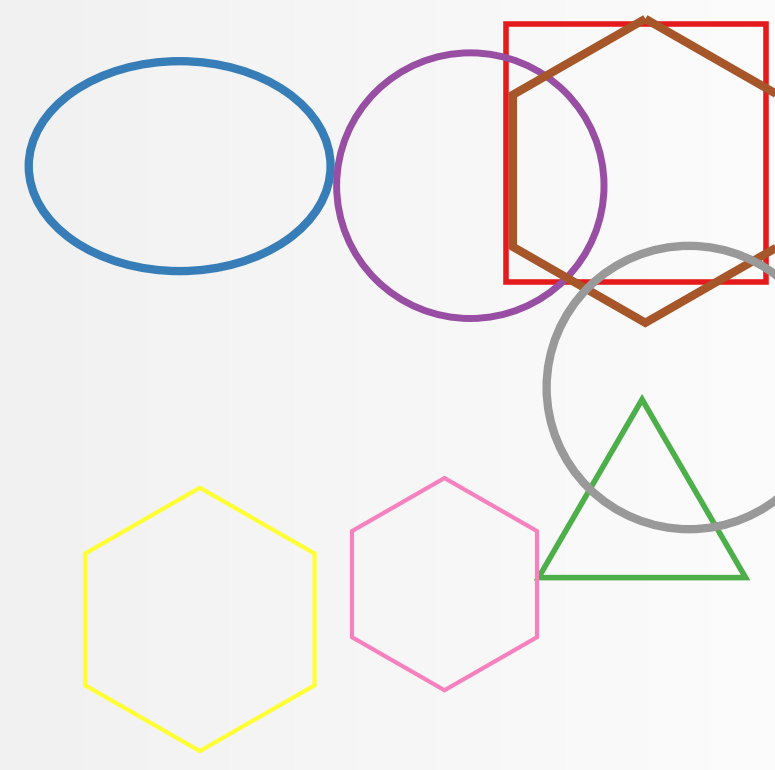[{"shape": "square", "thickness": 2, "radius": 0.84, "center": [0.821, 0.801]}, {"shape": "oval", "thickness": 3, "radius": 0.97, "center": [0.232, 0.784]}, {"shape": "triangle", "thickness": 2, "radius": 0.77, "center": [0.828, 0.327]}, {"shape": "circle", "thickness": 2.5, "radius": 0.86, "center": [0.607, 0.759]}, {"shape": "hexagon", "thickness": 1.5, "radius": 0.86, "center": [0.258, 0.196]}, {"shape": "hexagon", "thickness": 3, "radius": 0.99, "center": [0.833, 0.778]}, {"shape": "hexagon", "thickness": 1.5, "radius": 0.69, "center": [0.574, 0.241]}, {"shape": "circle", "thickness": 3, "radius": 0.92, "center": [0.889, 0.497]}]